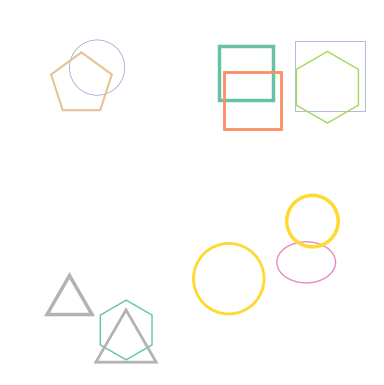[{"shape": "square", "thickness": 2.5, "radius": 0.35, "center": [0.638, 0.809]}, {"shape": "hexagon", "thickness": 1, "radius": 0.39, "center": [0.328, 0.143]}, {"shape": "square", "thickness": 2, "radius": 0.37, "center": [0.656, 0.738]}, {"shape": "square", "thickness": 0.5, "radius": 0.46, "center": [0.857, 0.803]}, {"shape": "circle", "thickness": 0.5, "radius": 0.36, "center": [0.252, 0.824]}, {"shape": "oval", "thickness": 1, "radius": 0.38, "center": [0.795, 0.319]}, {"shape": "hexagon", "thickness": 1, "radius": 0.46, "center": [0.85, 0.773]}, {"shape": "circle", "thickness": 2, "radius": 0.46, "center": [0.594, 0.276]}, {"shape": "circle", "thickness": 2.5, "radius": 0.33, "center": [0.812, 0.426]}, {"shape": "pentagon", "thickness": 1.5, "radius": 0.41, "center": [0.212, 0.781]}, {"shape": "triangle", "thickness": 2.5, "radius": 0.34, "center": [0.181, 0.217]}, {"shape": "triangle", "thickness": 2, "radius": 0.45, "center": [0.327, 0.105]}]